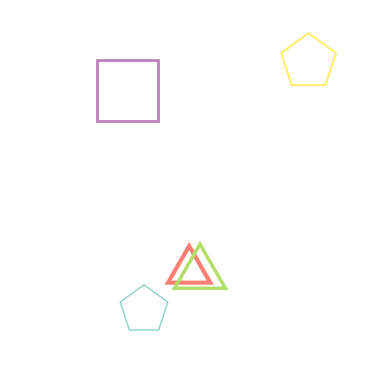[{"shape": "pentagon", "thickness": 1, "radius": 0.32, "center": [0.374, 0.195]}, {"shape": "triangle", "thickness": 3, "radius": 0.32, "center": [0.491, 0.298]}, {"shape": "triangle", "thickness": 2.5, "radius": 0.38, "center": [0.519, 0.289]}, {"shape": "square", "thickness": 2, "radius": 0.39, "center": [0.331, 0.765]}, {"shape": "pentagon", "thickness": 1.5, "radius": 0.37, "center": [0.802, 0.839]}]